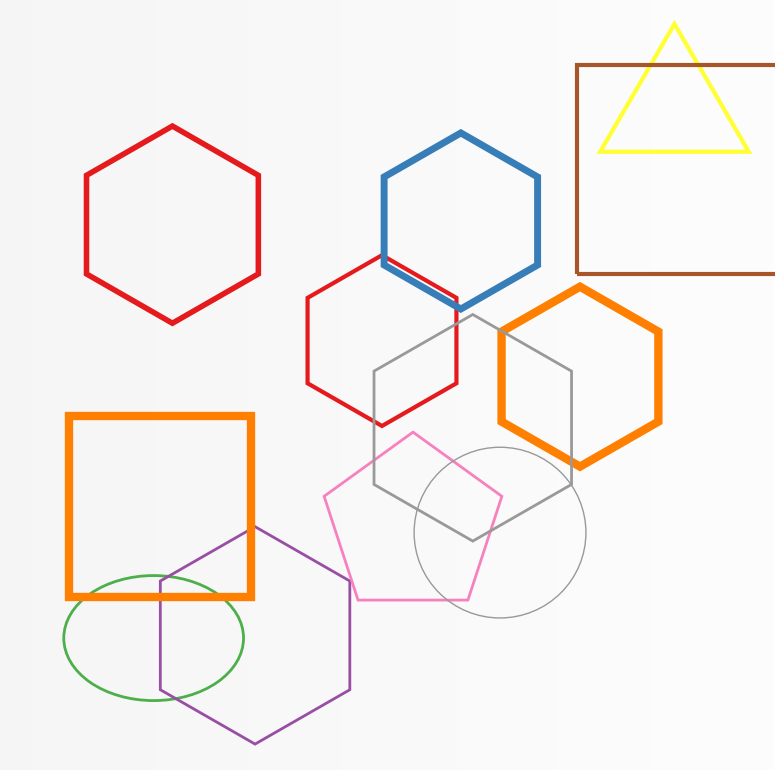[{"shape": "hexagon", "thickness": 2, "radius": 0.64, "center": [0.222, 0.708]}, {"shape": "hexagon", "thickness": 1.5, "radius": 0.55, "center": [0.493, 0.558]}, {"shape": "hexagon", "thickness": 2.5, "radius": 0.57, "center": [0.595, 0.713]}, {"shape": "oval", "thickness": 1, "radius": 0.58, "center": [0.198, 0.171]}, {"shape": "hexagon", "thickness": 1, "radius": 0.71, "center": [0.329, 0.175]}, {"shape": "square", "thickness": 3, "radius": 0.59, "center": [0.206, 0.342]}, {"shape": "hexagon", "thickness": 3, "radius": 0.58, "center": [0.748, 0.511]}, {"shape": "triangle", "thickness": 1.5, "radius": 0.55, "center": [0.87, 0.858]}, {"shape": "square", "thickness": 1.5, "radius": 0.68, "center": [0.88, 0.78]}, {"shape": "pentagon", "thickness": 1, "radius": 0.6, "center": [0.533, 0.318]}, {"shape": "circle", "thickness": 0.5, "radius": 0.55, "center": [0.645, 0.308]}, {"shape": "hexagon", "thickness": 1, "radius": 0.74, "center": [0.61, 0.444]}]